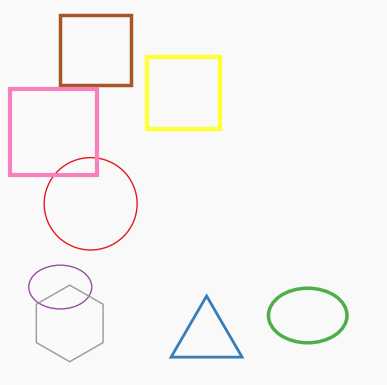[{"shape": "circle", "thickness": 1, "radius": 0.6, "center": [0.234, 0.471]}, {"shape": "triangle", "thickness": 2, "radius": 0.53, "center": [0.533, 0.125]}, {"shape": "oval", "thickness": 2.5, "radius": 0.51, "center": [0.794, 0.181]}, {"shape": "oval", "thickness": 1, "radius": 0.41, "center": [0.156, 0.254]}, {"shape": "square", "thickness": 3, "radius": 0.47, "center": [0.473, 0.758]}, {"shape": "square", "thickness": 2.5, "radius": 0.46, "center": [0.247, 0.87]}, {"shape": "square", "thickness": 3, "radius": 0.56, "center": [0.138, 0.656]}, {"shape": "hexagon", "thickness": 1, "radius": 0.5, "center": [0.18, 0.16]}]